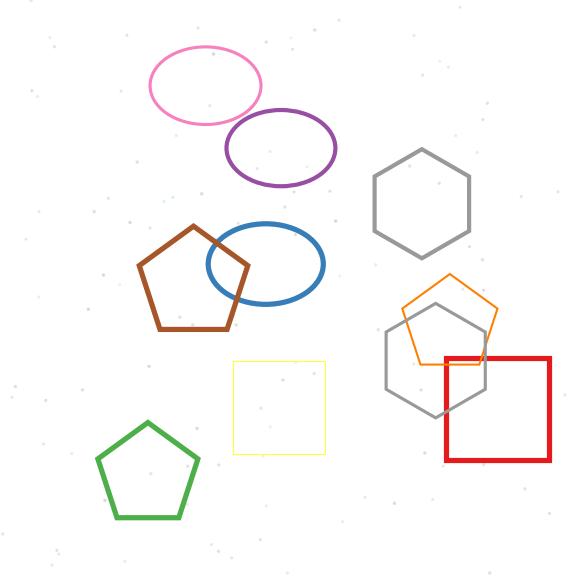[{"shape": "square", "thickness": 2.5, "radius": 0.44, "center": [0.861, 0.291]}, {"shape": "oval", "thickness": 2.5, "radius": 0.5, "center": [0.46, 0.542]}, {"shape": "pentagon", "thickness": 2.5, "radius": 0.46, "center": [0.256, 0.176]}, {"shape": "oval", "thickness": 2, "radius": 0.47, "center": [0.486, 0.743]}, {"shape": "pentagon", "thickness": 1, "radius": 0.43, "center": [0.779, 0.438]}, {"shape": "square", "thickness": 0.5, "radius": 0.4, "center": [0.483, 0.294]}, {"shape": "pentagon", "thickness": 2.5, "radius": 0.49, "center": [0.335, 0.509]}, {"shape": "oval", "thickness": 1.5, "radius": 0.48, "center": [0.356, 0.851]}, {"shape": "hexagon", "thickness": 2, "radius": 0.47, "center": [0.73, 0.646]}, {"shape": "hexagon", "thickness": 1.5, "radius": 0.5, "center": [0.754, 0.375]}]